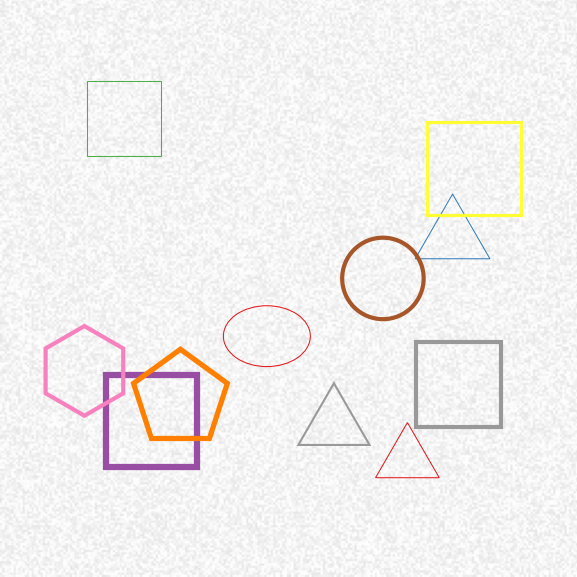[{"shape": "oval", "thickness": 0.5, "radius": 0.38, "center": [0.462, 0.417]}, {"shape": "triangle", "thickness": 0.5, "radius": 0.32, "center": [0.705, 0.204]}, {"shape": "triangle", "thickness": 0.5, "radius": 0.37, "center": [0.784, 0.588]}, {"shape": "square", "thickness": 0.5, "radius": 0.32, "center": [0.215, 0.794]}, {"shape": "square", "thickness": 3, "radius": 0.4, "center": [0.263, 0.27]}, {"shape": "pentagon", "thickness": 2.5, "radius": 0.43, "center": [0.312, 0.309]}, {"shape": "square", "thickness": 1.5, "radius": 0.4, "center": [0.82, 0.707]}, {"shape": "circle", "thickness": 2, "radius": 0.35, "center": [0.663, 0.517]}, {"shape": "hexagon", "thickness": 2, "radius": 0.39, "center": [0.146, 0.357]}, {"shape": "square", "thickness": 2, "radius": 0.37, "center": [0.794, 0.333]}, {"shape": "triangle", "thickness": 1, "radius": 0.36, "center": [0.578, 0.264]}]